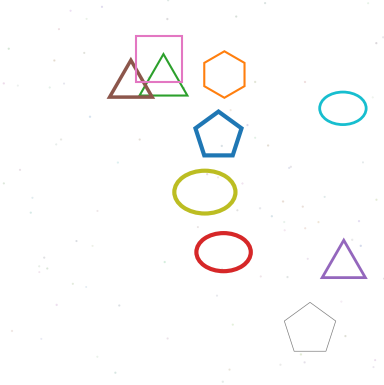[{"shape": "pentagon", "thickness": 3, "radius": 0.31, "center": [0.567, 0.647]}, {"shape": "hexagon", "thickness": 1.5, "radius": 0.3, "center": [0.583, 0.806]}, {"shape": "triangle", "thickness": 1.5, "radius": 0.36, "center": [0.425, 0.788]}, {"shape": "oval", "thickness": 3, "radius": 0.35, "center": [0.581, 0.345]}, {"shape": "triangle", "thickness": 2, "radius": 0.32, "center": [0.893, 0.311]}, {"shape": "triangle", "thickness": 2.5, "radius": 0.32, "center": [0.34, 0.78]}, {"shape": "square", "thickness": 1.5, "radius": 0.3, "center": [0.412, 0.846]}, {"shape": "pentagon", "thickness": 0.5, "radius": 0.35, "center": [0.805, 0.144]}, {"shape": "oval", "thickness": 3, "radius": 0.4, "center": [0.532, 0.501]}, {"shape": "oval", "thickness": 2, "radius": 0.3, "center": [0.891, 0.719]}]